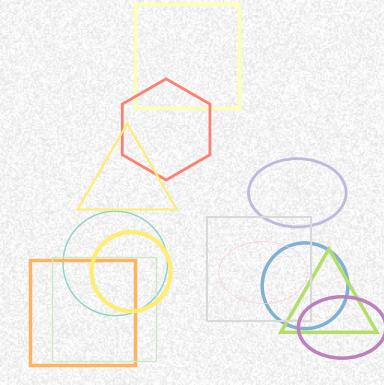[{"shape": "circle", "thickness": 1, "radius": 0.68, "center": [0.299, 0.316]}, {"shape": "square", "thickness": 2.5, "radius": 0.68, "center": [0.485, 0.855]}, {"shape": "oval", "thickness": 2, "radius": 0.63, "center": [0.772, 0.499]}, {"shape": "hexagon", "thickness": 2, "radius": 0.66, "center": [0.431, 0.664]}, {"shape": "circle", "thickness": 2.5, "radius": 0.56, "center": [0.792, 0.258]}, {"shape": "square", "thickness": 2.5, "radius": 0.68, "center": [0.215, 0.187]}, {"shape": "triangle", "thickness": 2.5, "radius": 0.72, "center": [0.854, 0.209]}, {"shape": "oval", "thickness": 0.5, "radius": 0.58, "center": [0.683, 0.292]}, {"shape": "square", "thickness": 1.5, "radius": 0.67, "center": [0.674, 0.303]}, {"shape": "oval", "thickness": 2.5, "radius": 0.57, "center": [0.889, 0.149]}, {"shape": "square", "thickness": 1, "radius": 0.68, "center": [0.269, 0.198]}, {"shape": "triangle", "thickness": 1.5, "radius": 0.74, "center": [0.33, 0.53]}, {"shape": "circle", "thickness": 3, "radius": 0.51, "center": [0.34, 0.295]}]